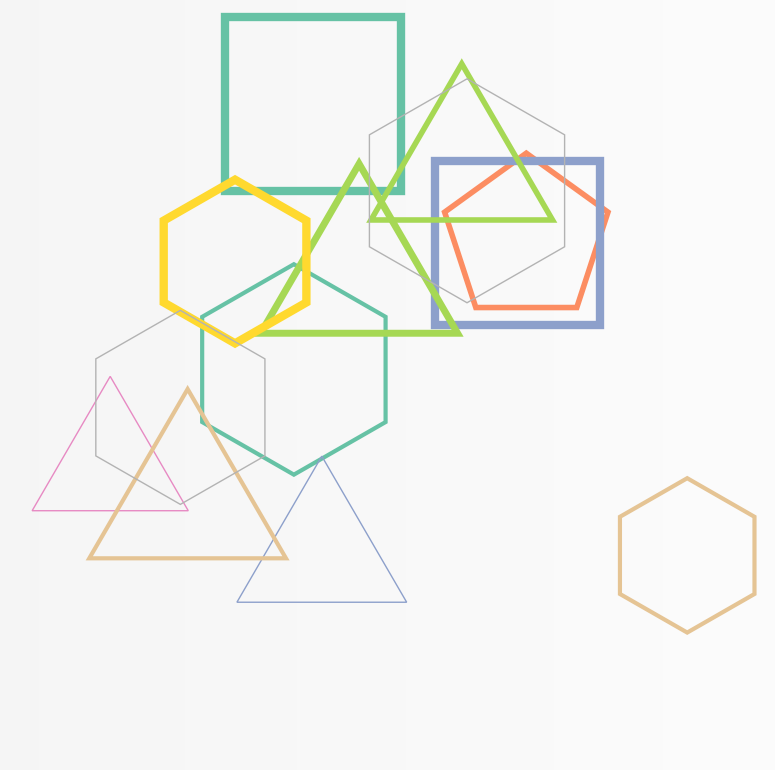[{"shape": "square", "thickness": 3, "radius": 0.57, "center": [0.404, 0.865]}, {"shape": "hexagon", "thickness": 1.5, "radius": 0.68, "center": [0.379, 0.52]}, {"shape": "pentagon", "thickness": 2, "radius": 0.55, "center": [0.679, 0.69]}, {"shape": "square", "thickness": 3, "radius": 0.53, "center": [0.668, 0.685]}, {"shape": "triangle", "thickness": 0.5, "radius": 0.63, "center": [0.415, 0.281]}, {"shape": "triangle", "thickness": 0.5, "radius": 0.58, "center": [0.142, 0.395]}, {"shape": "triangle", "thickness": 2.5, "radius": 0.73, "center": [0.463, 0.641]}, {"shape": "triangle", "thickness": 2, "radius": 0.68, "center": [0.596, 0.782]}, {"shape": "hexagon", "thickness": 3, "radius": 0.53, "center": [0.303, 0.66]}, {"shape": "hexagon", "thickness": 1.5, "radius": 0.5, "center": [0.887, 0.279]}, {"shape": "triangle", "thickness": 1.5, "radius": 0.73, "center": [0.242, 0.348]}, {"shape": "hexagon", "thickness": 0.5, "radius": 0.63, "center": [0.233, 0.471]}, {"shape": "hexagon", "thickness": 0.5, "radius": 0.73, "center": [0.603, 0.752]}]